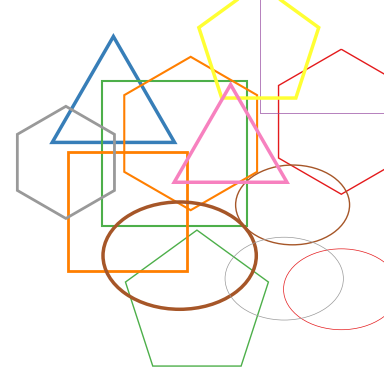[{"shape": "oval", "thickness": 0.5, "radius": 0.75, "center": [0.887, 0.249]}, {"shape": "hexagon", "thickness": 1, "radius": 0.94, "center": [0.887, 0.684]}, {"shape": "triangle", "thickness": 2.5, "radius": 0.92, "center": [0.295, 0.722]}, {"shape": "square", "thickness": 1.5, "radius": 0.94, "center": [0.454, 0.601]}, {"shape": "pentagon", "thickness": 1, "radius": 0.98, "center": [0.512, 0.207]}, {"shape": "square", "thickness": 0.5, "radius": 0.94, "center": [0.864, 0.895]}, {"shape": "square", "thickness": 2, "radius": 0.77, "center": [0.331, 0.451]}, {"shape": "hexagon", "thickness": 1.5, "radius": 1.0, "center": [0.495, 0.653]}, {"shape": "pentagon", "thickness": 2.5, "radius": 0.82, "center": [0.672, 0.878]}, {"shape": "oval", "thickness": 1, "radius": 0.74, "center": [0.76, 0.468]}, {"shape": "oval", "thickness": 2.5, "radius": 1.0, "center": [0.467, 0.336]}, {"shape": "triangle", "thickness": 2.5, "radius": 0.85, "center": [0.599, 0.611]}, {"shape": "hexagon", "thickness": 2, "radius": 0.73, "center": [0.171, 0.578]}, {"shape": "oval", "thickness": 0.5, "radius": 0.77, "center": [0.738, 0.276]}]